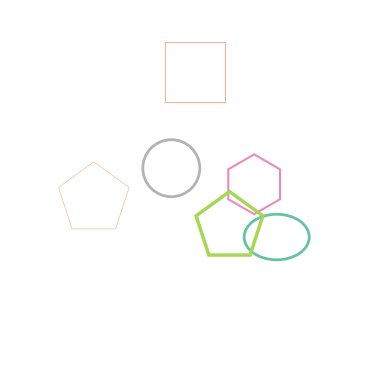[{"shape": "oval", "thickness": 2, "radius": 0.42, "center": [0.719, 0.384]}, {"shape": "square", "thickness": 0.5, "radius": 0.39, "center": [0.507, 0.814]}, {"shape": "hexagon", "thickness": 1.5, "radius": 0.39, "center": [0.66, 0.521]}, {"shape": "pentagon", "thickness": 2.5, "radius": 0.46, "center": [0.596, 0.411]}, {"shape": "pentagon", "thickness": 0.5, "radius": 0.48, "center": [0.244, 0.483]}, {"shape": "circle", "thickness": 2, "radius": 0.37, "center": [0.445, 0.563]}]